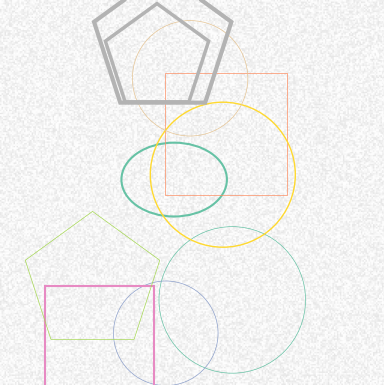[{"shape": "oval", "thickness": 1.5, "radius": 0.68, "center": [0.452, 0.534]}, {"shape": "circle", "thickness": 0.5, "radius": 0.95, "center": [0.603, 0.221]}, {"shape": "square", "thickness": 0.5, "radius": 0.8, "center": [0.587, 0.652]}, {"shape": "circle", "thickness": 0.5, "radius": 0.68, "center": [0.431, 0.134]}, {"shape": "square", "thickness": 1.5, "radius": 0.7, "center": [0.258, 0.115]}, {"shape": "pentagon", "thickness": 0.5, "radius": 0.92, "center": [0.24, 0.267]}, {"shape": "circle", "thickness": 1, "radius": 0.94, "center": [0.579, 0.546]}, {"shape": "circle", "thickness": 0.5, "radius": 0.75, "center": [0.494, 0.797]}, {"shape": "pentagon", "thickness": 3, "radius": 0.94, "center": [0.423, 0.885]}, {"shape": "pentagon", "thickness": 2.5, "radius": 0.71, "center": [0.408, 0.85]}]